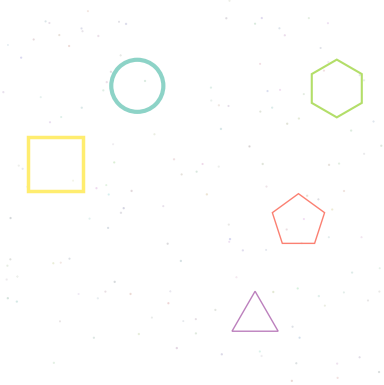[{"shape": "circle", "thickness": 3, "radius": 0.34, "center": [0.357, 0.777]}, {"shape": "pentagon", "thickness": 1, "radius": 0.36, "center": [0.775, 0.426]}, {"shape": "hexagon", "thickness": 1.5, "radius": 0.38, "center": [0.875, 0.77]}, {"shape": "triangle", "thickness": 1, "radius": 0.35, "center": [0.663, 0.174]}, {"shape": "square", "thickness": 2.5, "radius": 0.35, "center": [0.144, 0.574]}]